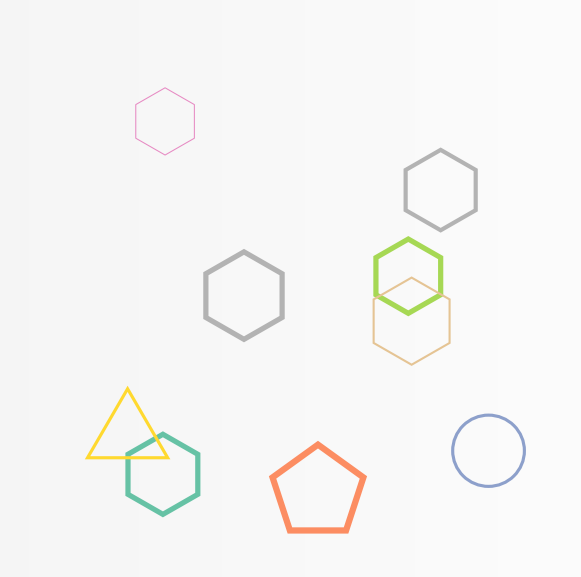[{"shape": "hexagon", "thickness": 2.5, "radius": 0.35, "center": [0.28, 0.178]}, {"shape": "pentagon", "thickness": 3, "radius": 0.41, "center": [0.547, 0.147]}, {"shape": "circle", "thickness": 1.5, "radius": 0.31, "center": [0.841, 0.219]}, {"shape": "hexagon", "thickness": 0.5, "radius": 0.29, "center": [0.284, 0.789]}, {"shape": "hexagon", "thickness": 2.5, "radius": 0.32, "center": [0.702, 0.521]}, {"shape": "triangle", "thickness": 1.5, "radius": 0.4, "center": [0.22, 0.246]}, {"shape": "hexagon", "thickness": 1, "radius": 0.38, "center": [0.708, 0.443]}, {"shape": "hexagon", "thickness": 2, "radius": 0.35, "center": [0.758, 0.67]}, {"shape": "hexagon", "thickness": 2.5, "radius": 0.38, "center": [0.42, 0.487]}]